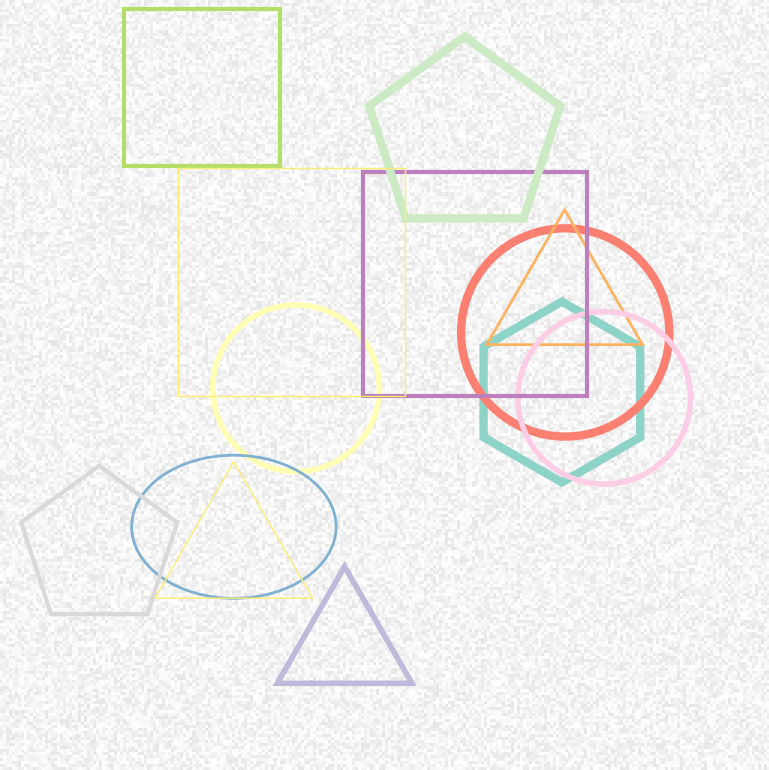[{"shape": "hexagon", "thickness": 3, "radius": 0.59, "center": [0.73, 0.491]}, {"shape": "circle", "thickness": 2, "radius": 0.54, "center": [0.384, 0.496]}, {"shape": "triangle", "thickness": 2, "radius": 0.51, "center": [0.448, 0.163]}, {"shape": "circle", "thickness": 3, "radius": 0.68, "center": [0.734, 0.568]}, {"shape": "oval", "thickness": 1, "radius": 0.66, "center": [0.304, 0.316]}, {"shape": "triangle", "thickness": 1, "radius": 0.58, "center": [0.733, 0.611]}, {"shape": "square", "thickness": 1.5, "radius": 0.51, "center": [0.262, 0.887]}, {"shape": "circle", "thickness": 2, "radius": 0.56, "center": [0.785, 0.483]}, {"shape": "pentagon", "thickness": 1.5, "radius": 0.53, "center": [0.129, 0.289]}, {"shape": "square", "thickness": 1.5, "radius": 0.73, "center": [0.617, 0.631]}, {"shape": "pentagon", "thickness": 3, "radius": 0.65, "center": [0.603, 0.822]}, {"shape": "square", "thickness": 0.5, "radius": 0.74, "center": [0.379, 0.634]}, {"shape": "triangle", "thickness": 0.5, "radius": 0.59, "center": [0.304, 0.282]}]